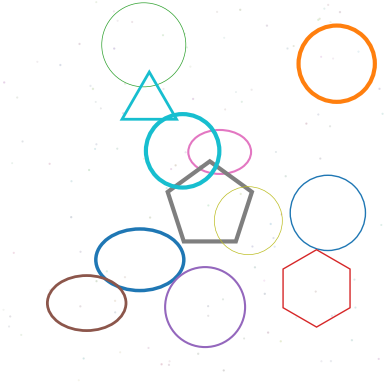[{"shape": "circle", "thickness": 1, "radius": 0.49, "center": [0.852, 0.447]}, {"shape": "oval", "thickness": 2.5, "radius": 0.57, "center": [0.363, 0.325]}, {"shape": "circle", "thickness": 3, "radius": 0.5, "center": [0.875, 0.835]}, {"shape": "circle", "thickness": 0.5, "radius": 0.55, "center": [0.373, 0.884]}, {"shape": "hexagon", "thickness": 1, "radius": 0.5, "center": [0.822, 0.251]}, {"shape": "circle", "thickness": 1.5, "radius": 0.52, "center": [0.533, 0.202]}, {"shape": "oval", "thickness": 2, "radius": 0.51, "center": [0.225, 0.213]}, {"shape": "oval", "thickness": 1.5, "radius": 0.41, "center": [0.571, 0.605]}, {"shape": "pentagon", "thickness": 3, "radius": 0.58, "center": [0.545, 0.466]}, {"shape": "circle", "thickness": 0.5, "radius": 0.44, "center": [0.645, 0.427]}, {"shape": "circle", "thickness": 3, "radius": 0.48, "center": [0.474, 0.608]}, {"shape": "triangle", "thickness": 2, "radius": 0.41, "center": [0.388, 0.731]}]